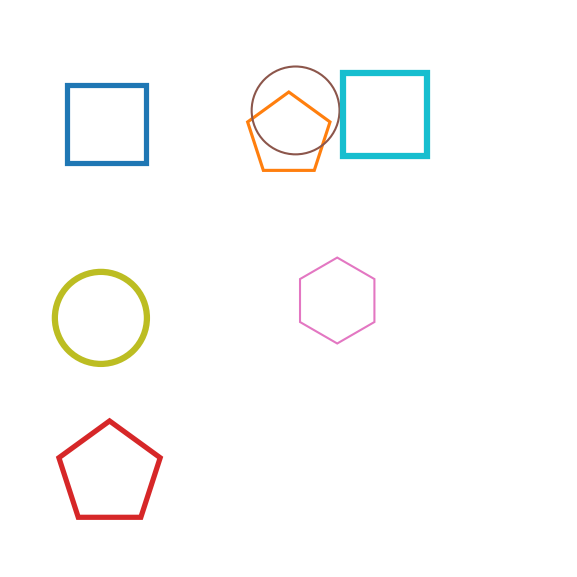[{"shape": "square", "thickness": 2.5, "radius": 0.34, "center": [0.184, 0.784]}, {"shape": "pentagon", "thickness": 1.5, "radius": 0.38, "center": [0.5, 0.765]}, {"shape": "pentagon", "thickness": 2.5, "radius": 0.46, "center": [0.19, 0.178]}, {"shape": "circle", "thickness": 1, "radius": 0.38, "center": [0.512, 0.808]}, {"shape": "hexagon", "thickness": 1, "radius": 0.37, "center": [0.584, 0.479]}, {"shape": "circle", "thickness": 3, "radius": 0.4, "center": [0.175, 0.449]}, {"shape": "square", "thickness": 3, "radius": 0.36, "center": [0.666, 0.8]}]